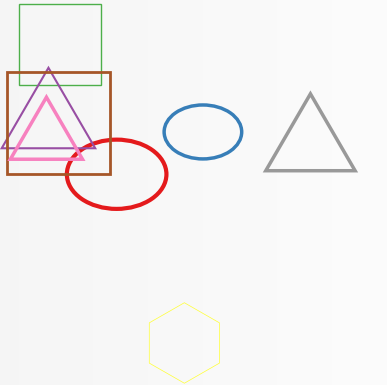[{"shape": "oval", "thickness": 3, "radius": 0.64, "center": [0.301, 0.547]}, {"shape": "oval", "thickness": 2.5, "radius": 0.5, "center": [0.524, 0.657]}, {"shape": "square", "thickness": 1, "radius": 0.53, "center": [0.155, 0.885]}, {"shape": "triangle", "thickness": 1.5, "radius": 0.7, "center": [0.125, 0.685]}, {"shape": "hexagon", "thickness": 0.5, "radius": 0.52, "center": [0.476, 0.109]}, {"shape": "square", "thickness": 2, "radius": 0.66, "center": [0.151, 0.68]}, {"shape": "triangle", "thickness": 2.5, "radius": 0.54, "center": [0.12, 0.64]}, {"shape": "triangle", "thickness": 2.5, "radius": 0.67, "center": [0.801, 0.623]}]